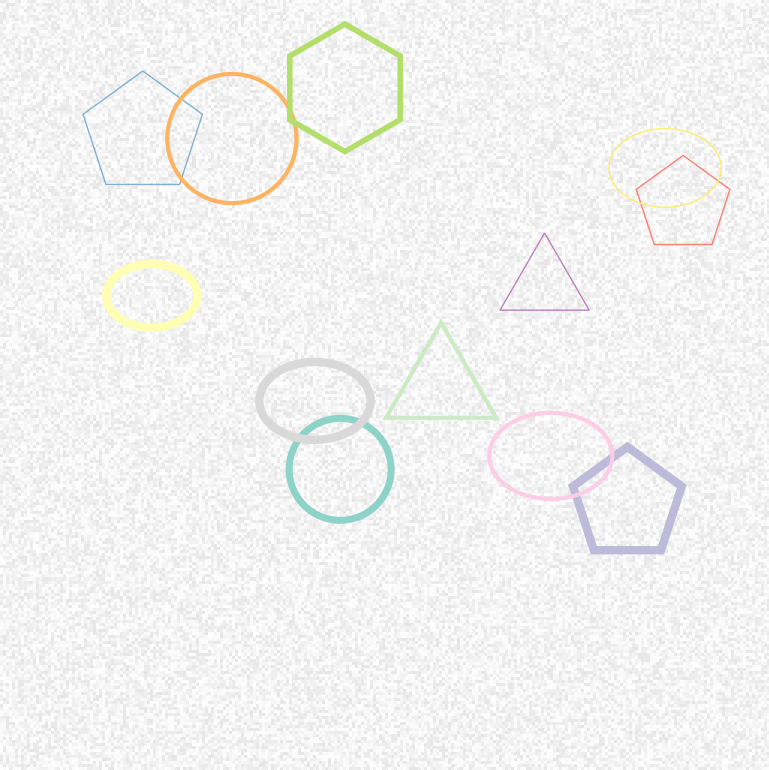[{"shape": "circle", "thickness": 2.5, "radius": 0.33, "center": [0.442, 0.39]}, {"shape": "oval", "thickness": 3, "radius": 0.3, "center": [0.197, 0.616]}, {"shape": "pentagon", "thickness": 3, "radius": 0.37, "center": [0.815, 0.345]}, {"shape": "pentagon", "thickness": 0.5, "radius": 0.32, "center": [0.887, 0.734]}, {"shape": "pentagon", "thickness": 0.5, "radius": 0.41, "center": [0.185, 0.826]}, {"shape": "circle", "thickness": 1.5, "radius": 0.42, "center": [0.301, 0.82]}, {"shape": "hexagon", "thickness": 2, "radius": 0.41, "center": [0.448, 0.886]}, {"shape": "oval", "thickness": 1.5, "radius": 0.4, "center": [0.715, 0.408]}, {"shape": "oval", "thickness": 3, "radius": 0.36, "center": [0.409, 0.479]}, {"shape": "triangle", "thickness": 0.5, "radius": 0.33, "center": [0.707, 0.631]}, {"shape": "triangle", "thickness": 1.5, "radius": 0.41, "center": [0.573, 0.499]}, {"shape": "oval", "thickness": 0.5, "radius": 0.36, "center": [0.864, 0.782]}]